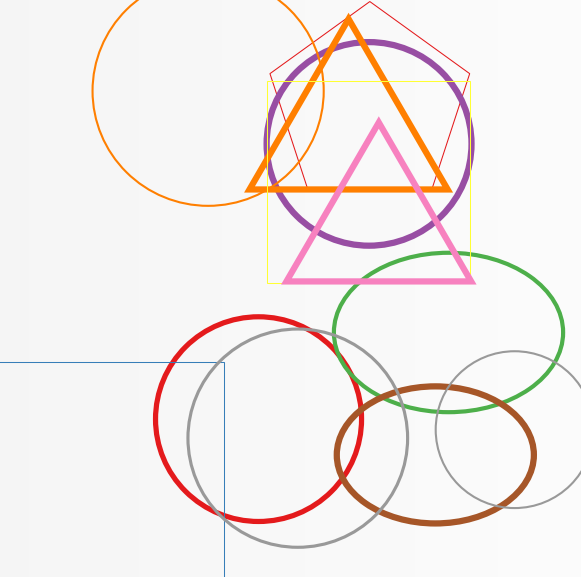[{"shape": "pentagon", "thickness": 0.5, "radius": 0.9, "center": [0.636, 0.816]}, {"shape": "circle", "thickness": 2.5, "radius": 0.89, "center": [0.445, 0.273]}, {"shape": "square", "thickness": 0.5, "radius": 0.97, "center": [0.191, 0.178]}, {"shape": "oval", "thickness": 2, "radius": 0.99, "center": [0.772, 0.423]}, {"shape": "circle", "thickness": 3, "radius": 0.88, "center": [0.635, 0.75]}, {"shape": "circle", "thickness": 1, "radius": 0.99, "center": [0.358, 0.842]}, {"shape": "triangle", "thickness": 3, "radius": 0.98, "center": [0.6, 0.769]}, {"shape": "square", "thickness": 0.5, "radius": 0.88, "center": [0.634, 0.684]}, {"shape": "oval", "thickness": 3, "radius": 0.85, "center": [0.749, 0.211]}, {"shape": "triangle", "thickness": 3, "radius": 0.92, "center": [0.652, 0.604]}, {"shape": "circle", "thickness": 1, "radius": 0.68, "center": [0.885, 0.255]}, {"shape": "circle", "thickness": 1.5, "radius": 0.94, "center": [0.512, 0.24]}]